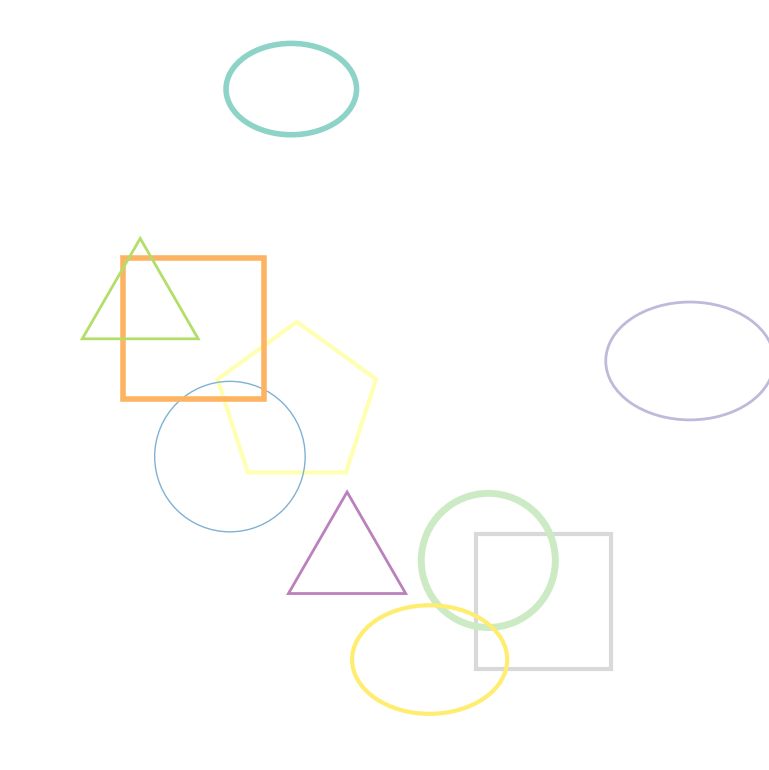[{"shape": "oval", "thickness": 2, "radius": 0.42, "center": [0.378, 0.884]}, {"shape": "pentagon", "thickness": 1.5, "radius": 0.54, "center": [0.386, 0.474]}, {"shape": "oval", "thickness": 1, "radius": 0.55, "center": [0.896, 0.531]}, {"shape": "circle", "thickness": 0.5, "radius": 0.49, "center": [0.299, 0.407]}, {"shape": "square", "thickness": 2, "radius": 0.46, "center": [0.252, 0.574]}, {"shape": "triangle", "thickness": 1, "radius": 0.43, "center": [0.182, 0.603]}, {"shape": "square", "thickness": 1.5, "radius": 0.44, "center": [0.706, 0.219]}, {"shape": "triangle", "thickness": 1, "radius": 0.44, "center": [0.451, 0.273]}, {"shape": "circle", "thickness": 2.5, "radius": 0.44, "center": [0.634, 0.272]}, {"shape": "oval", "thickness": 1.5, "radius": 0.5, "center": [0.558, 0.143]}]